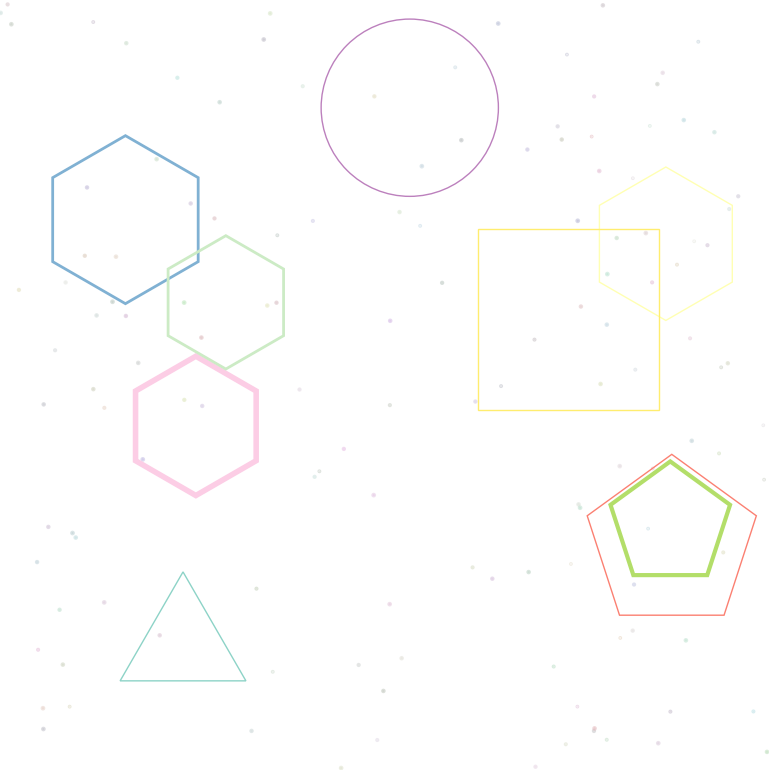[{"shape": "triangle", "thickness": 0.5, "radius": 0.47, "center": [0.238, 0.163]}, {"shape": "hexagon", "thickness": 0.5, "radius": 0.5, "center": [0.865, 0.683]}, {"shape": "pentagon", "thickness": 0.5, "radius": 0.58, "center": [0.872, 0.294]}, {"shape": "hexagon", "thickness": 1, "radius": 0.55, "center": [0.163, 0.715]}, {"shape": "pentagon", "thickness": 1.5, "radius": 0.41, "center": [0.87, 0.319]}, {"shape": "hexagon", "thickness": 2, "radius": 0.45, "center": [0.254, 0.447]}, {"shape": "circle", "thickness": 0.5, "radius": 0.58, "center": [0.532, 0.86]}, {"shape": "hexagon", "thickness": 1, "radius": 0.43, "center": [0.293, 0.607]}, {"shape": "square", "thickness": 0.5, "radius": 0.59, "center": [0.738, 0.585]}]